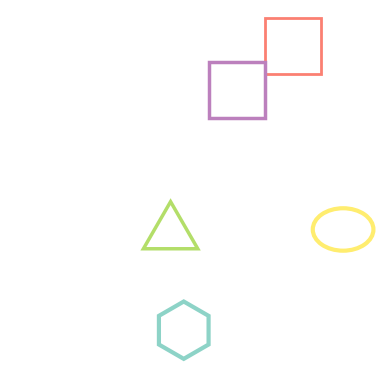[{"shape": "hexagon", "thickness": 3, "radius": 0.37, "center": [0.477, 0.142]}, {"shape": "square", "thickness": 2, "radius": 0.37, "center": [0.761, 0.88]}, {"shape": "triangle", "thickness": 2.5, "radius": 0.41, "center": [0.443, 0.395]}, {"shape": "square", "thickness": 2.5, "radius": 0.37, "center": [0.616, 0.766]}, {"shape": "oval", "thickness": 3, "radius": 0.39, "center": [0.891, 0.404]}]